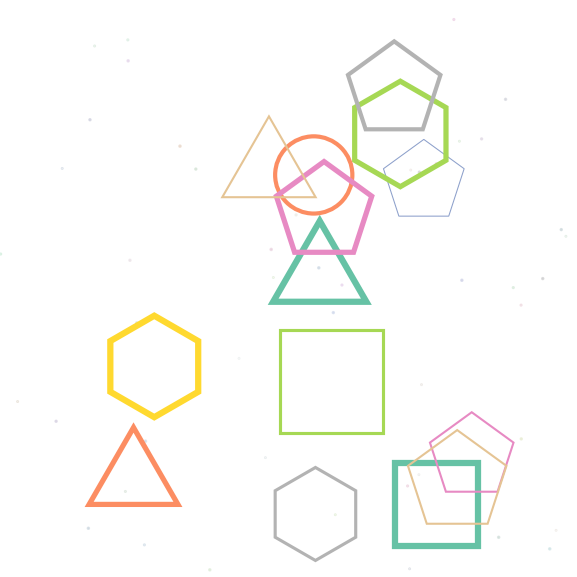[{"shape": "square", "thickness": 3, "radius": 0.36, "center": [0.756, 0.126]}, {"shape": "triangle", "thickness": 3, "radius": 0.47, "center": [0.554, 0.523]}, {"shape": "circle", "thickness": 2, "radius": 0.33, "center": [0.543, 0.696]}, {"shape": "triangle", "thickness": 2.5, "radius": 0.44, "center": [0.231, 0.17]}, {"shape": "pentagon", "thickness": 0.5, "radius": 0.37, "center": [0.734, 0.684]}, {"shape": "pentagon", "thickness": 1, "radius": 0.38, "center": [0.817, 0.209]}, {"shape": "pentagon", "thickness": 2.5, "radius": 0.43, "center": [0.561, 0.633]}, {"shape": "hexagon", "thickness": 2.5, "radius": 0.46, "center": [0.693, 0.767]}, {"shape": "square", "thickness": 1.5, "radius": 0.45, "center": [0.575, 0.338]}, {"shape": "hexagon", "thickness": 3, "radius": 0.44, "center": [0.267, 0.365]}, {"shape": "triangle", "thickness": 1, "radius": 0.47, "center": [0.466, 0.704]}, {"shape": "pentagon", "thickness": 1, "radius": 0.45, "center": [0.792, 0.165]}, {"shape": "hexagon", "thickness": 1.5, "radius": 0.4, "center": [0.546, 0.109]}, {"shape": "pentagon", "thickness": 2, "radius": 0.42, "center": [0.683, 0.843]}]